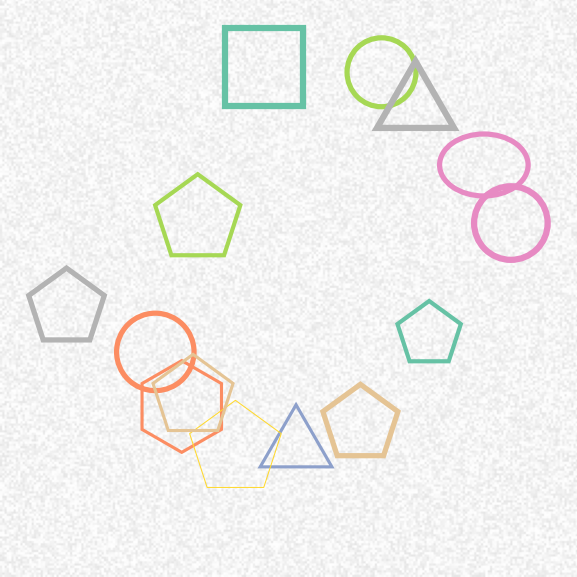[{"shape": "pentagon", "thickness": 2, "radius": 0.29, "center": [0.743, 0.42]}, {"shape": "square", "thickness": 3, "radius": 0.34, "center": [0.457, 0.884]}, {"shape": "hexagon", "thickness": 1.5, "radius": 0.4, "center": [0.315, 0.295]}, {"shape": "circle", "thickness": 2.5, "radius": 0.34, "center": [0.269, 0.39]}, {"shape": "triangle", "thickness": 1.5, "radius": 0.36, "center": [0.513, 0.227]}, {"shape": "circle", "thickness": 3, "radius": 0.32, "center": [0.885, 0.613]}, {"shape": "oval", "thickness": 2.5, "radius": 0.38, "center": [0.838, 0.713]}, {"shape": "circle", "thickness": 2.5, "radius": 0.3, "center": [0.661, 0.874]}, {"shape": "pentagon", "thickness": 2, "radius": 0.39, "center": [0.342, 0.62]}, {"shape": "pentagon", "thickness": 0.5, "radius": 0.42, "center": [0.408, 0.223]}, {"shape": "pentagon", "thickness": 2.5, "radius": 0.34, "center": [0.624, 0.265]}, {"shape": "pentagon", "thickness": 1.5, "radius": 0.36, "center": [0.334, 0.313]}, {"shape": "pentagon", "thickness": 2.5, "radius": 0.34, "center": [0.115, 0.466]}, {"shape": "triangle", "thickness": 3, "radius": 0.39, "center": [0.72, 0.816]}]